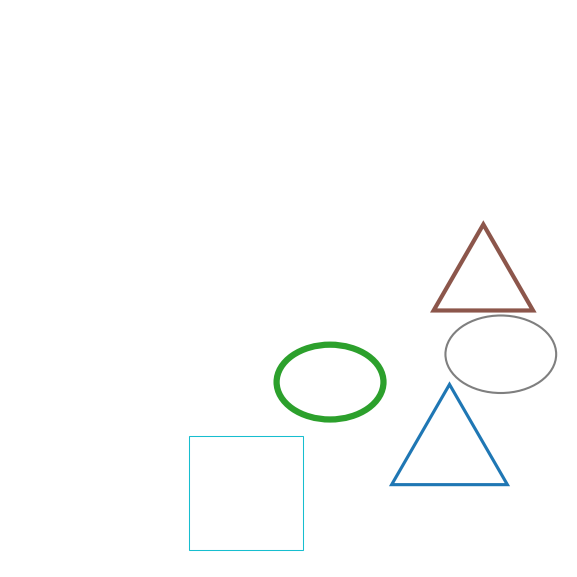[{"shape": "triangle", "thickness": 1.5, "radius": 0.58, "center": [0.778, 0.218]}, {"shape": "oval", "thickness": 3, "radius": 0.46, "center": [0.572, 0.338]}, {"shape": "triangle", "thickness": 2, "radius": 0.5, "center": [0.837, 0.511]}, {"shape": "oval", "thickness": 1, "radius": 0.48, "center": [0.867, 0.386]}, {"shape": "square", "thickness": 0.5, "radius": 0.49, "center": [0.427, 0.146]}]